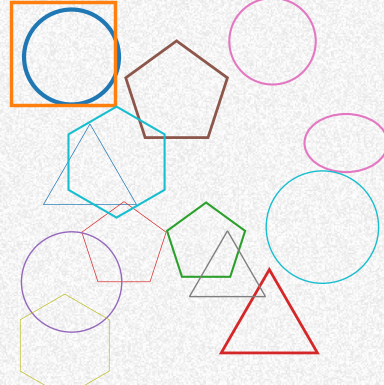[{"shape": "circle", "thickness": 3, "radius": 0.62, "center": [0.186, 0.852]}, {"shape": "triangle", "thickness": 0.5, "radius": 0.7, "center": [0.234, 0.538]}, {"shape": "square", "thickness": 2.5, "radius": 0.67, "center": [0.164, 0.861]}, {"shape": "pentagon", "thickness": 1.5, "radius": 0.53, "center": [0.535, 0.367]}, {"shape": "triangle", "thickness": 2, "radius": 0.72, "center": [0.7, 0.155]}, {"shape": "pentagon", "thickness": 0.5, "radius": 0.58, "center": [0.322, 0.361]}, {"shape": "circle", "thickness": 1, "radius": 0.65, "center": [0.186, 0.268]}, {"shape": "pentagon", "thickness": 2, "radius": 0.69, "center": [0.459, 0.755]}, {"shape": "oval", "thickness": 1.5, "radius": 0.54, "center": [0.899, 0.628]}, {"shape": "circle", "thickness": 1.5, "radius": 0.56, "center": [0.708, 0.893]}, {"shape": "triangle", "thickness": 1, "radius": 0.57, "center": [0.591, 0.287]}, {"shape": "hexagon", "thickness": 0.5, "radius": 0.67, "center": [0.168, 0.103]}, {"shape": "circle", "thickness": 1, "radius": 0.73, "center": [0.837, 0.41]}, {"shape": "hexagon", "thickness": 1.5, "radius": 0.72, "center": [0.303, 0.579]}]